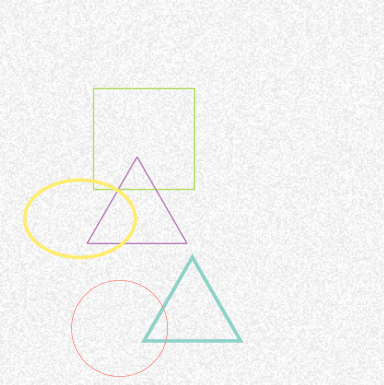[{"shape": "triangle", "thickness": 2.5, "radius": 0.72, "center": [0.5, 0.187]}, {"shape": "circle", "thickness": 0.5, "radius": 0.62, "center": [0.311, 0.147]}, {"shape": "square", "thickness": 1, "radius": 0.65, "center": [0.373, 0.641]}, {"shape": "triangle", "thickness": 1, "radius": 0.75, "center": [0.356, 0.443]}, {"shape": "oval", "thickness": 2.5, "radius": 0.72, "center": [0.208, 0.432]}]